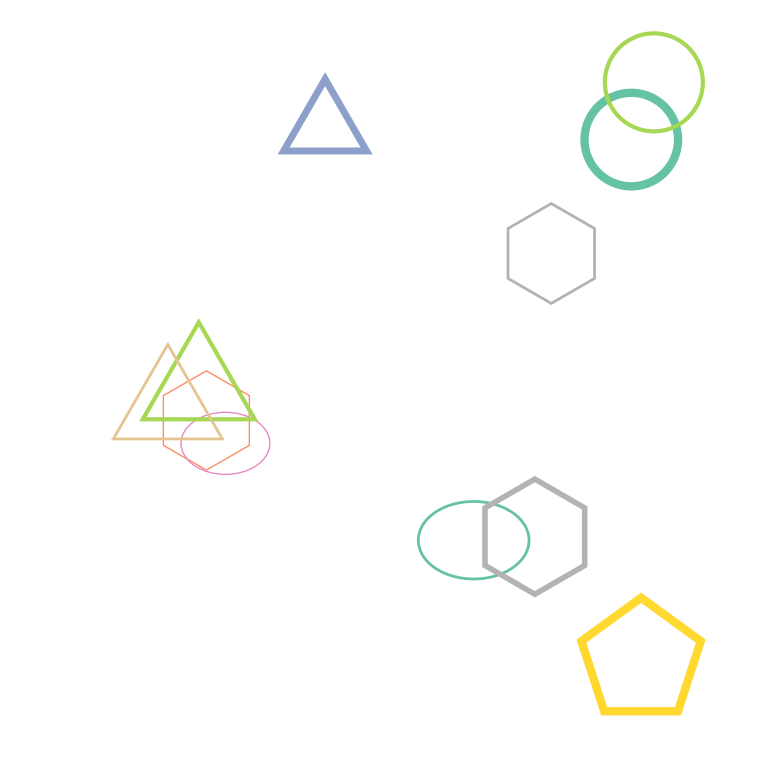[{"shape": "oval", "thickness": 1, "radius": 0.36, "center": [0.615, 0.298]}, {"shape": "circle", "thickness": 3, "radius": 0.3, "center": [0.82, 0.819]}, {"shape": "hexagon", "thickness": 0.5, "radius": 0.32, "center": [0.268, 0.454]}, {"shape": "triangle", "thickness": 2.5, "radius": 0.31, "center": [0.422, 0.835]}, {"shape": "oval", "thickness": 0.5, "radius": 0.29, "center": [0.293, 0.424]}, {"shape": "circle", "thickness": 1.5, "radius": 0.32, "center": [0.849, 0.893]}, {"shape": "triangle", "thickness": 1.5, "radius": 0.42, "center": [0.258, 0.497]}, {"shape": "pentagon", "thickness": 3, "radius": 0.41, "center": [0.833, 0.142]}, {"shape": "triangle", "thickness": 1, "radius": 0.41, "center": [0.218, 0.471]}, {"shape": "hexagon", "thickness": 2, "radius": 0.37, "center": [0.695, 0.303]}, {"shape": "hexagon", "thickness": 1, "radius": 0.32, "center": [0.716, 0.671]}]